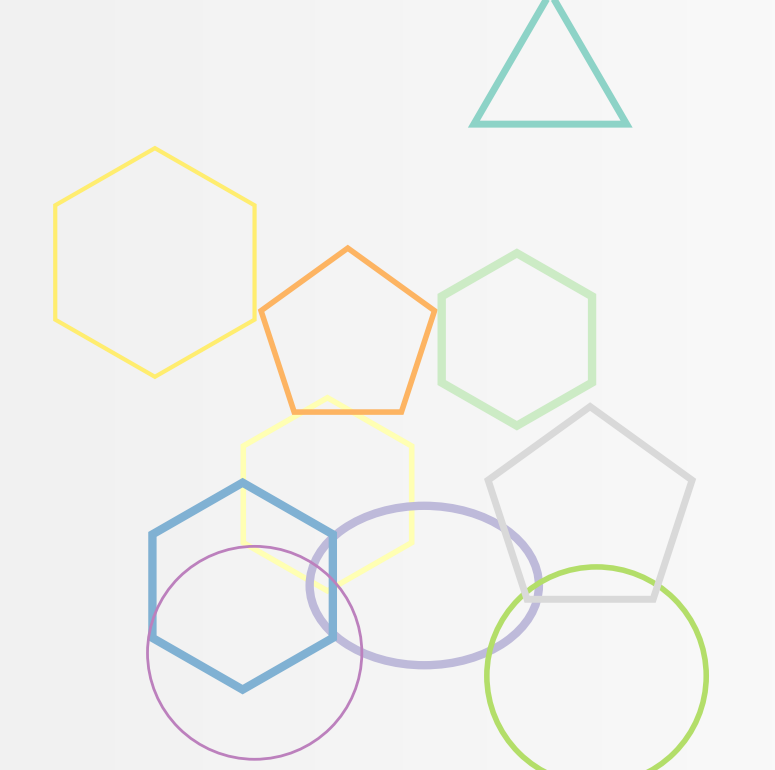[{"shape": "triangle", "thickness": 2.5, "radius": 0.57, "center": [0.71, 0.896]}, {"shape": "hexagon", "thickness": 2, "radius": 0.63, "center": [0.423, 0.358]}, {"shape": "oval", "thickness": 3, "radius": 0.74, "center": [0.547, 0.24]}, {"shape": "hexagon", "thickness": 3, "radius": 0.67, "center": [0.313, 0.239]}, {"shape": "pentagon", "thickness": 2, "radius": 0.59, "center": [0.449, 0.56]}, {"shape": "circle", "thickness": 2, "radius": 0.71, "center": [0.77, 0.122]}, {"shape": "pentagon", "thickness": 2.5, "radius": 0.69, "center": [0.761, 0.334]}, {"shape": "circle", "thickness": 1, "radius": 0.69, "center": [0.329, 0.152]}, {"shape": "hexagon", "thickness": 3, "radius": 0.56, "center": [0.667, 0.559]}, {"shape": "hexagon", "thickness": 1.5, "radius": 0.74, "center": [0.2, 0.659]}]